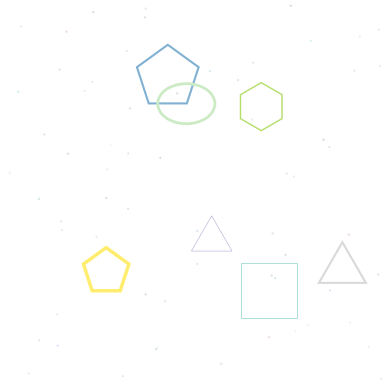[{"shape": "square", "thickness": 0.5, "radius": 0.36, "center": [0.7, 0.245]}, {"shape": "triangle", "thickness": 0.5, "radius": 0.31, "center": [0.55, 0.378]}, {"shape": "pentagon", "thickness": 1.5, "radius": 0.42, "center": [0.436, 0.8]}, {"shape": "hexagon", "thickness": 1, "radius": 0.31, "center": [0.679, 0.723]}, {"shape": "triangle", "thickness": 1.5, "radius": 0.35, "center": [0.889, 0.3]}, {"shape": "oval", "thickness": 2, "radius": 0.37, "center": [0.484, 0.731]}, {"shape": "pentagon", "thickness": 2.5, "radius": 0.31, "center": [0.276, 0.295]}]